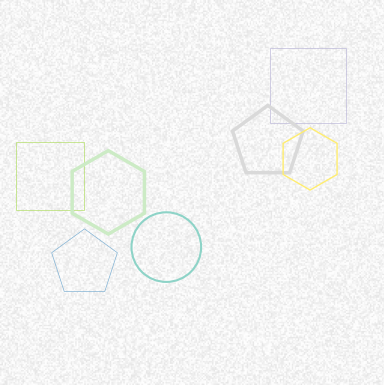[{"shape": "circle", "thickness": 1.5, "radius": 0.45, "center": [0.432, 0.358]}, {"shape": "square", "thickness": 0.5, "radius": 0.49, "center": [0.801, 0.778]}, {"shape": "pentagon", "thickness": 0.5, "radius": 0.45, "center": [0.219, 0.316]}, {"shape": "square", "thickness": 0.5, "radius": 0.44, "center": [0.129, 0.544]}, {"shape": "pentagon", "thickness": 2.5, "radius": 0.48, "center": [0.696, 0.63]}, {"shape": "hexagon", "thickness": 2.5, "radius": 0.54, "center": [0.281, 0.5]}, {"shape": "hexagon", "thickness": 1, "radius": 0.4, "center": [0.805, 0.587]}]